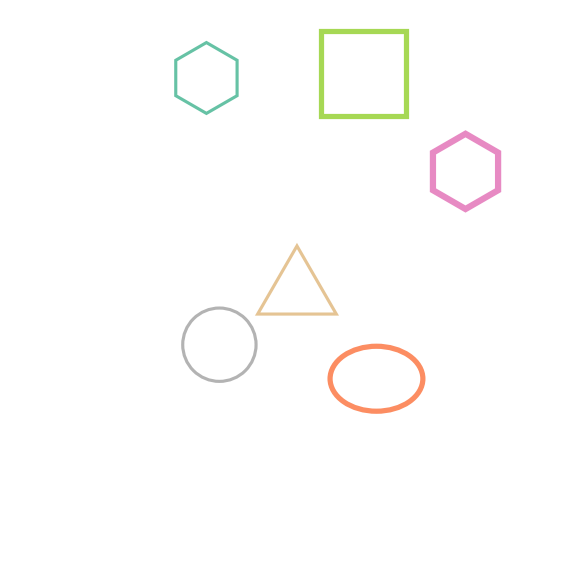[{"shape": "hexagon", "thickness": 1.5, "radius": 0.31, "center": [0.357, 0.864]}, {"shape": "oval", "thickness": 2.5, "radius": 0.4, "center": [0.652, 0.343]}, {"shape": "hexagon", "thickness": 3, "radius": 0.33, "center": [0.806, 0.702]}, {"shape": "square", "thickness": 2.5, "radius": 0.37, "center": [0.63, 0.872]}, {"shape": "triangle", "thickness": 1.5, "radius": 0.39, "center": [0.514, 0.495]}, {"shape": "circle", "thickness": 1.5, "radius": 0.32, "center": [0.38, 0.402]}]